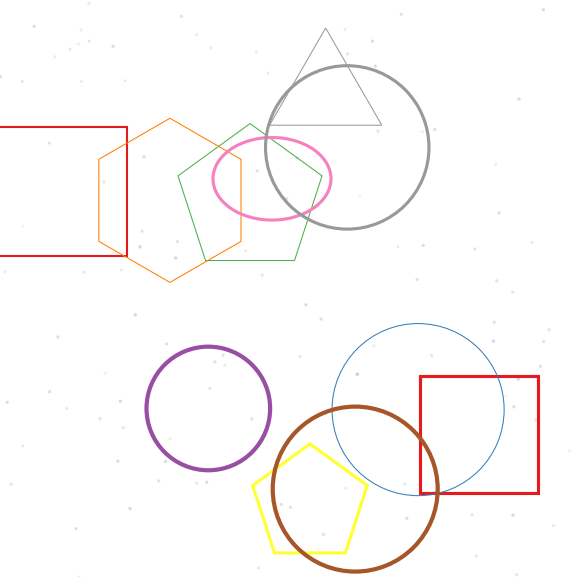[{"shape": "square", "thickness": 1, "radius": 0.56, "center": [0.108, 0.668]}, {"shape": "square", "thickness": 1.5, "radius": 0.51, "center": [0.83, 0.247]}, {"shape": "circle", "thickness": 0.5, "radius": 0.74, "center": [0.724, 0.29]}, {"shape": "pentagon", "thickness": 0.5, "radius": 0.66, "center": [0.433, 0.654]}, {"shape": "circle", "thickness": 2, "radius": 0.54, "center": [0.361, 0.292]}, {"shape": "hexagon", "thickness": 0.5, "radius": 0.71, "center": [0.294, 0.652]}, {"shape": "pentagon", "thickness": 1.5, "radius": 0.52, "center": [0.537, 0.126]}, {"shape": "circle", "thickness": 2, "radius": 0.71, "center": [0.615, 0.152]}, {"shape": "oval", "thickness": 1.5, "radius": 0.51, "center": [0.471, 0.69]}, {"shape": "triangle", "thickness": 0.5, "radius": 0.56, "center": [0.564, 0.838]}, {"shape": "circle", "thickness": 1.5, "radius": 0.71, "center": [0.601, 0.744]}]